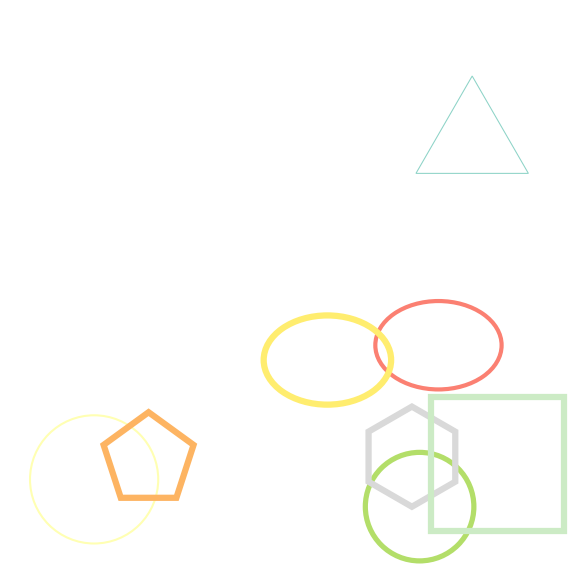[{"shape": "triangle", "thickness": 0.5, "radius": 0.56, "center": [0.818, 0.755]}, {"shape": "circle", "thickness": 1, "radius": 0.56, "center": [0.163, 0.169]}, {"shape": "oval", "thickness": 2, "radius": 0.55, "center": [0.759, 0.401]}, {"shape": "pentagon", "thickness": 3, "radius": 0.41, "center": [0.257, 0.203]}, {"shape": "circle", "thickness": 2.5, "radius": 0.47, "center": [0.727, 0.122]}, {"shape": "hexagon", "thickness": 3, "radius": 0.43, "center": [0.713, 0.208]}, {"shape": "square", "thickness": 3, "radius": 0.58, "center": [0.861, 0.196]}, {"shape": "oval", "thickness": 3, "radius": 0.55, "center": [0.567, 0.376]}]